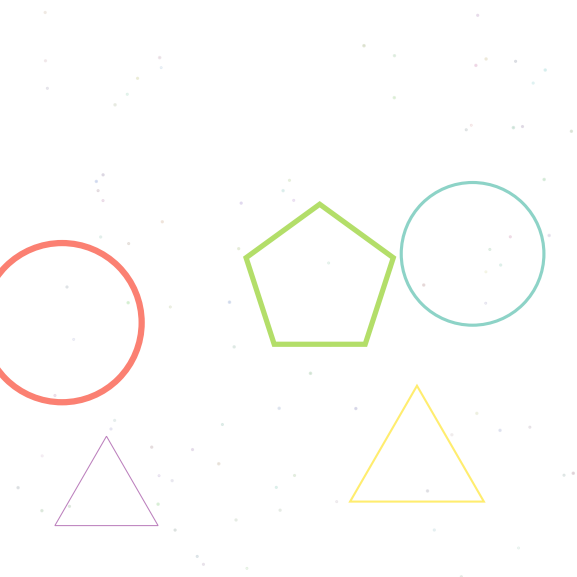[{"shape": "circle", "thickness": 1.5, "radius": 0.62, "center": [0.818, 0.56]}, {"shape": "circle", "thickness": 3, "radius": 0.69, "center": [0.107, 0.44]}, {"shape": "pentagon", "thickness": 2.5, "radius": 0.67, "center": [0.554, 0.511]}, {"shape": "triangle", "thickness": 0.5, "radius": 0.52, "center": [0.184, 0.141]}, {"shape": "triangle", "thickness": 1, "radius": 0.67, "center": [0.722, 0.197]}]